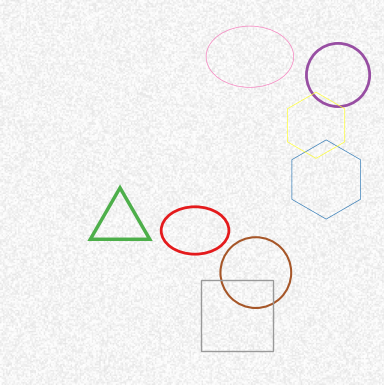[{"shape": "oval", "thickness": 2, "radius": 0.44, "center": [0.507, 0.401]}, {"shape": "hexagon", "thickness": 0.5, "radius": 0.51, "center": [0.847, 0.534]}, {"shape": "triangle", "thickness": 2.5, "radius": 0.45, "center": [0.312, 0.423]}, {"shape": "circle", "thickness": 2, "radius": 0.41, "center": [0.878, 0.805]}, {"shape": "hexagon", "thickness": 0.5, "radius": 0.43, "center": [0.821, 0.675]}, {"shape": "circle", "thickness": 1.5, "radius": 0.46, "center": [0.664, 0.292]}, {"shape": "oval", "thickness": 0.5, "radius": 0.57, "center": [0.649, 0.853]}, {"shape": "square", "thickness": 1, "radius": 0.46, "center": [0.616, 0.18]}]